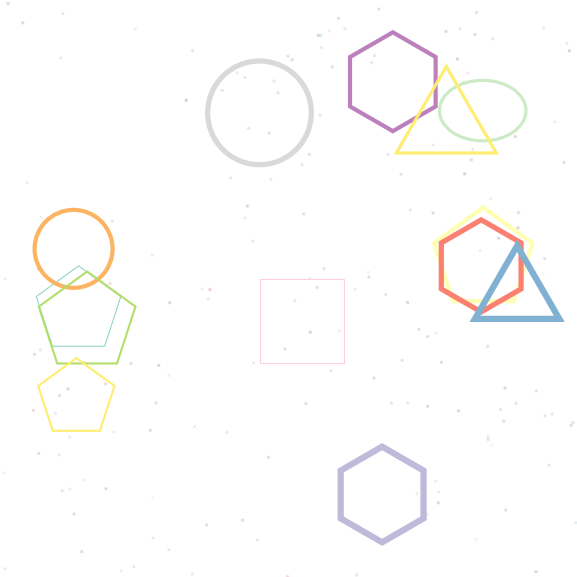[{"shape": "pentagon", "thickness": 0.5, "radius": 0.38, "center": [0.136, 0.462]}, {"shape": "pentagon", "thickness": 2, "radius": 0.45, "center": [0.837, 0.55]}, {"shape": "hexagon", "thickness": 3, "radius": 0.41, "center": [0.662, 0.143]}, {"shape": "hexagon", "thickness": 2.5, "radius": 0.4, "center": [0.833, 0.539]}, {"shape": "triangle", "thickness": 3, "radius": 0.42, "center": [0.895, 0.489]}, {"shape": "circle", "thickness": 2, "radius": 0.34, "center": [0.127, 0.568]}, {"shape": "pentagon", "thickness": 1, "radius": 0.44, "center": [0.151, 0.441]}, {"shape": "square", "thickness": 0.5, "radius": 0.36, "center": [0.523, 0.443]}, {"shape": "circle", "thickness": 2.5, "radius": 0.45, "center": [0.449, 0.804]}, {"shape": "hexagon", "thickness": 2, "radius": 0.43, "center": [0.68, 0.858]}, {"shape": "oval", "thickness": 1.5, "radius": 0.37, "center": [0.836, 0.808]}, {"shape": "triangle", "thickness": 1.5, "radius": 0.5, "center": [0.773, 0.784]}, {"shape": "pentagon", "thickness": 1, "radius": 0.35, "center": [0.132, 0.309]}]